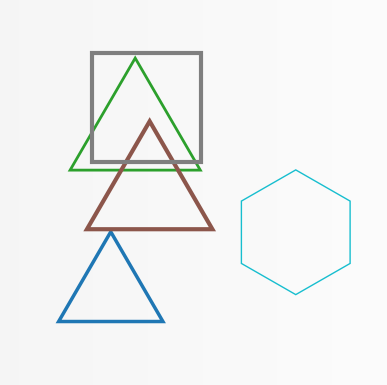[{"shape": "triangle", "thickness": 2.5, "radius": 0.78, "center": [0.286, 0.243]}, {"shape": "triangle", "thickness": 2, "radius": 0.97, "center": [0.349, 0.655]}, {"shape": "triangle", "thickness": 3, "radius": 0.93, "center": [0.386, 0.498]}, {"shape": "square", "thickness": 3, "radius": 0.7, "center": [0.377, 0.721]}, {"shape": "hexagon", "thickness": 1, "radius": 0.81, "center": [0.763, 0.397]}]